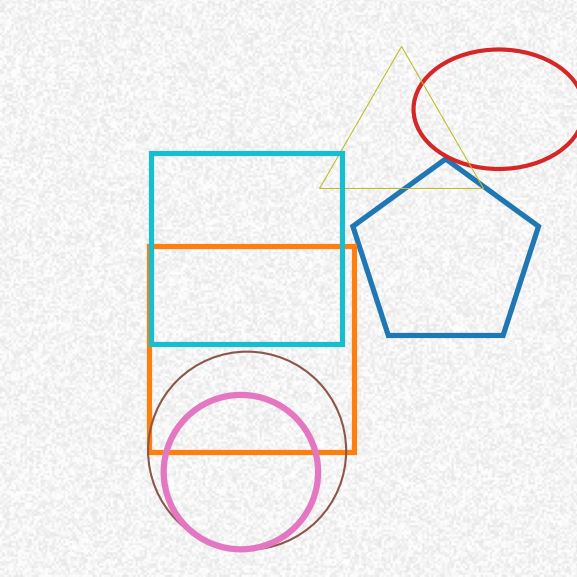[{"shape": "pentagon", "thickness": 2.5, "radius": 0.85, "center": [0.772, 0.555]}, {"shape": "square", "thickness": 2.5, "radius": 0.89, "center": [0.436, 0.395]}, {"shape": "oval", "thickness": 2, "radius": 0.74, "center": [0.864, 0.81]}, {"shape": "circle", "thickness": 1, "radius": 0.86, "center": [0.428, 0.219]}, {"shape": "circle", "thickness": 3, "radius": 0.67, "center": [0.417, 0.182]}, {"shape": "triangle", "thickness": 0.5, "radius": 0.82, "center": [0.695, 0.755]}, {"shape": "square", "thickness": 2.5, "radius": 0.83, "center": [0.427, 0.569]}]